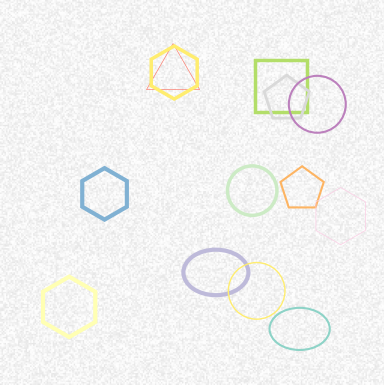[{"shape": "oval", "thickness": 1.5, "radius": 0.39, "center": [0.778, 0.146]}, {"shape": "hexagon", "thickness": 3, "radius": 0.39, "center": [0.18, 0.203]}, {"shape": "oval", "thickness": 3, "radius": 0.42, "center": [0.561, 0.292]}, {"shape": "triangle", "thickness": 0.5, "radius": 0.4, "center": [0.45, 0.807]}, {"shape": "hexagon", "thickness": 3, "radius": 0.33, "center": [0.272, 0.496]}, {"shape": "pentagon", "thickness": 1.5, "radius": 0.3, "center": [0.785, 0.509]}, {"shape": "square", "thickness": 2.5, "radius": 0.33, "center": [0.73, 0.777]}, {"shape": "hexagon", "thickness": 0.5, "radius": 0.37, "center": [0.885, 0.439]}, {"shape": "pentagon", "thickness": 2, "radius": 0.31, "center": [0.745, 0.743]}, {"shape": "circle", "thickness": 1.5, "radius": 0.37, "center": [0.824, 0.729]}, {"shape": "circle", "thickness": 2.5, "radius": 0.32, "center": [0.655, 0.505]}, {"shape": "hexagon", "thickness": 2.5, "radius": 0.34, "center": [0.453, 0.812]}, {"shape": "circle", "thickness": 1, "radius": 0.37, "center": [0.667, 0.245]}]